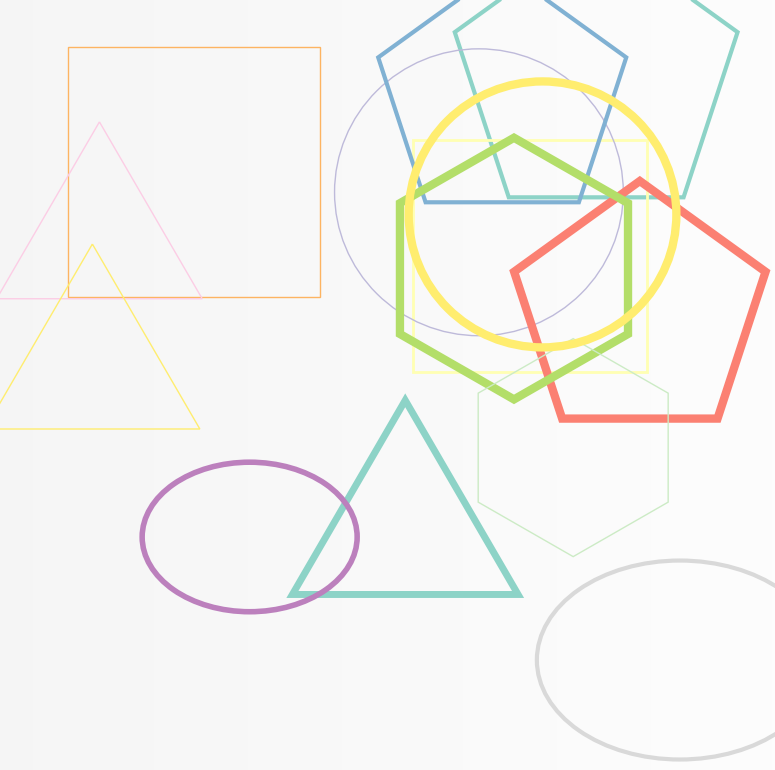[{"shape": "triangle", "thickness": 2.5, "radius": 0.84, "center": [0.523, 0.312]}, {"shape": "pentagon", "thickness": 1.5, "radius": 0.96, "center": [0.769, 0.899]}, {"shape": "square", "thickness": 1, "radius": 0.75, "center": [0.684, 0.667]}, {"shape": "circle", "thickness": 0.5, "radius": 0.93, "center": [0.618, 0.75]}, {"shape": "pentagon", "thickness": 3, "radius": 0.85, "center": [0.826, 0.594]}, {"shape": "pentagon", "thickness": 1.5, "radius": 0.84, "center": [0.648, 0.873]}, {"shape": "square", "thickness": 0.5, "radius": 0.81, "center": [0.251, 0.777]}, {"shape": "hexagon", "thickness": 3, "radius": 0.85, "center": [0.663, 0.651]}, {"shape": "triangle", "thickness": 0.5, "radius": 0.77, "center": [0.128, 0.689]}, {"shape": "oval", "thickness": 1.5, "radius": 0.92, "center": [0.877, 0.143]}, {"shape": "oval", "thickness": 2, "radius": 0.69, "center": [0.322, 0.303]}, {"shape": "hexagon", "thickness": 0.5, "radius": 0.71, "center": [0.74, 0.419]}, {"shape": "circle", "thickness": 3, "radius": 0.86, "center": [0.7, 0.722]}, {"shape": "triangle", "thickness": 0.5, "radius": 0.8, "center": [0.119, 0.523]}]